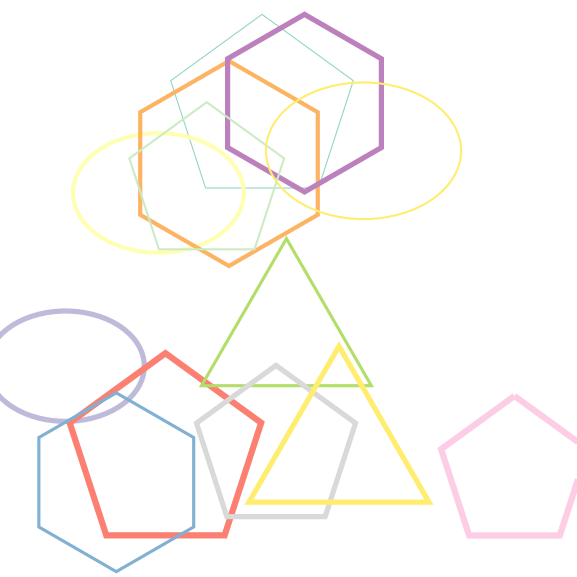[{"shape": "pentagon", "thickness": 0.5, "radius": 0.83, "center": [0.454, 0.808]}, {"shape": "oval", "thickness": 2, "radius": 0.74, "center": [0.274, 0.665]}, {"shape": "oval", "thickness": 2.5, "radius": 0.68, "center": [0.113, 0.365]}, {"shape": "pentagon", "thickness": 3, "radius": 0.87, "center": [0.286, 0.213]}, {"shape": "hexagon", "thickness": 1.5, "radius": 0.77, "center": [0.201, 0.164]}, {"shape": "hexagon", "thickness": 2, "radius": 0.89, "center": [0.397, 0.716]}, {"shape": "triangle", "thickness": 1.5, "radius": 0.85, "center": [0.496, 0.416]}, {"shape": "pentagon", "thickness": 3, "radius": 0.67, "center": [0.891, 0.18]}, {"shape": "pentagon", "thickness": 2.5, "radius": 0.72, "center": [0.478, 0.222]}, {"shape": "hexagon", "thickness": 2.5, "radius": 0.77, "center": [0.527, 0.821]}, {"shape": "pentagon", "thickness": 1, "radius": 0.7, "center": [0.358, 0.681]}, {"shape": "oval", "thickness": 1, "radius": 0.85, "center": [0.629, 0.738]}, {"shape": "triangle", "thickness": 2.5, "radius": 0.9, "center": [0.587, 0.22]}]